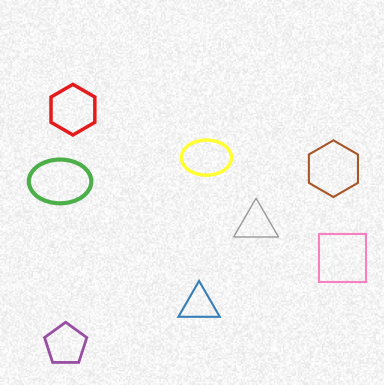[{"shape": "hexagon", "thickness": 2.5, "radius": 0.33, "center": [0.189, 0.715]}, {"shape": "triangle", "thickness": 1.5, "radius": 0.31, "center": [0.517, 0.208]}, {"shape": "oval", "thickness": 3, "radius": 0.41, "center": [0.156, 0.529]}, {"shape": "pentagon", "thickness": 2, "radius": 0.29, "center": [0.171, 0.105]}, {"shape": "oval", "thickness": 2.5, "radius": 0.33, "center": [0.536, 0.591]}, {"shape": "hexagon", "thickness": 1.5, "radius": 0.37, "center": [0.866, 0.562]}, {"shape": "square", "thickness": 1.5, "radius": 0.31, "center": [0.89, 0.33]}, {"shape": "triangle", "thickness": 1, "radius": 0.34, "center": [0.665, 0.418]}]